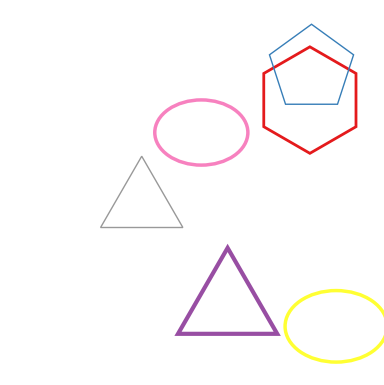[{"shape": "hexagon", "thickness": 2, "radius": 0.69, "center": [0.805, 0.74]}, {"shape": "pentagon", "thickness": 1, "radius": 0.57, "center": [0.809, 0.822]}, {"shape": "triangle", "thickness": 3, "radius": 0.74, "center": [0.591, 0.207]}, {"shape": "oval", "thickness": 2.5, "radius": 0.66, "center": [0.873, 0.152]}, {"shape": "oval", "thickness": 2.5, "radius": 0.6, "center": [0.523, 0.656]}, {"shape": "triangle", "thickness": 1, "radius": 0.62, "center": [0.368, 0.471]}]